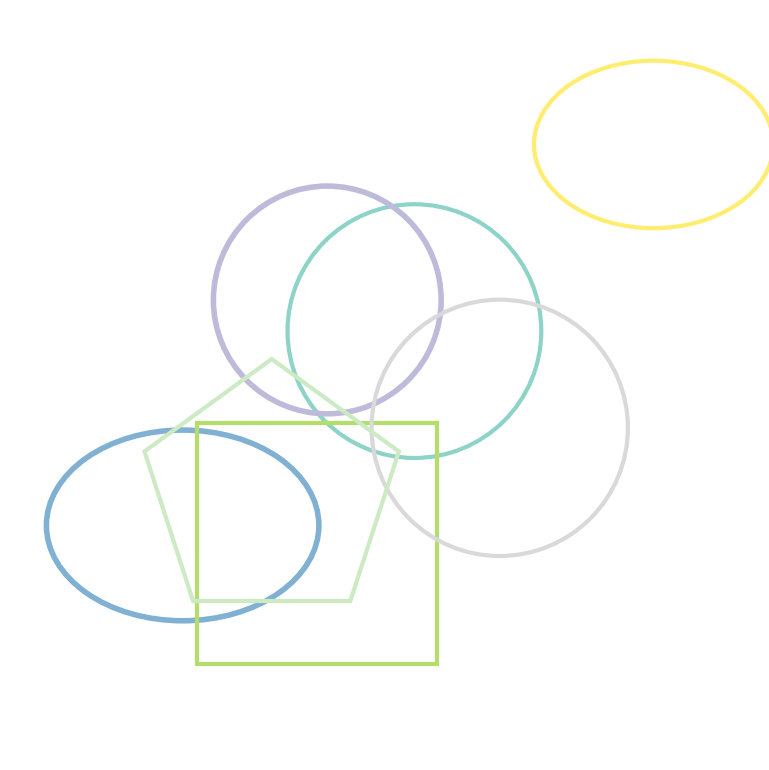[{"shape": "circle", "thickness": 1.5, "radius": 0.82, "center": [0.538, 0.57]}, {"shape": "circle", "thickness": 2, "radius": 0.74, "center": [0.425, 0.61]}, {"shape": "oval", "thickness": 2, "radius": 0.88, "center": [0.237, 0.318]}, {"shape": "square", "thickness": 1.5, "radius": 0.78, "center": [0.412, 0.294]}, {"shape": "circle", "thickness": 1.5, "radius": 0.83, "center": [0.649, 0.444]}, {"shape": "pentagon", "thickness": 1.5, "radius": 0.87, "center": [0.353, 0.36]}, {"shape": "oval", "thickness": 1.5, "radius": 0.78, "center": [0.849, 0.812]}]